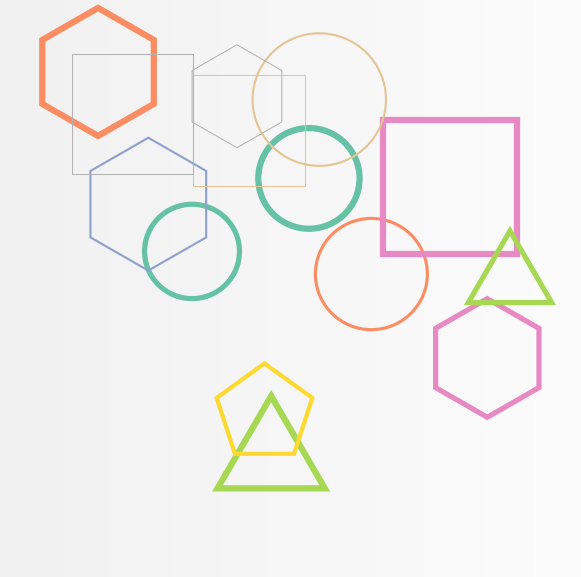[{"shape": "circle", "thickness": 3, "radius": 0.44, "center": [0.531, 0.69]}, {"shape": "circle", "thickness": 2.5, "radius": 0.41, "center": [0.33, 0.564]}, {"shape": "circle", "thickness": 1.5, "radius": 0.48, "center": [0.639, 0.525]}, {"shape": "hexagon", "thickness": 3, "radius": 0.55, "center": [0.169, 0.875]}, {"shape": "hexagon", "thickness": 1, "radius": 0.57, "center": [0.255, 0.646]}, {"shape": "square", "thickness": 3, "radius": 0.58, "center": [0.774, 0.675]}, {"shape": "hexagon", "thickness": 2.5, "radius": 0.51, "center": [0.838, 0.379]}, {"shape": "triangle", "thickness": 2.5, "radius": 0.41, "center": [0.877, 0.517]}, {"shape": "triangle", "thickness": 3, "radius": 0.53, "center": [0.467, 0.207]}, {"shape": "pentagon", "thickness": 2, "radius": 0.43, "center": [0.455, 0.283]}, {"shape": "circle", "thickness": 1, "radius": 0.57, "center": [0.549, 0.827]}, {"shape": "square", "thickness": 0.5, "radius": 0.48, "center": [0.428, 0.773]}, {"shape": "hexagon", "thickness": 0.5, "radius": 0.45, "center": [0.408, 0.832]}, {"shape": "square", "thickness": 0.5, "radius": 0.52, "center": [0.228, 0.801]}]